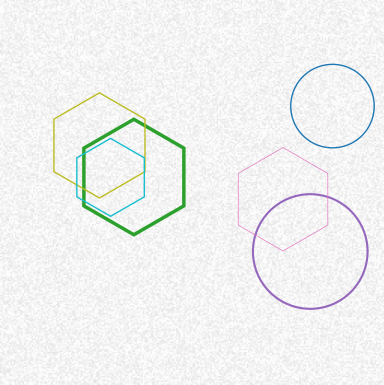[{"shape": "circle", "thickness": 1, "radius": 0.54, "center": [0.864, 0.724]}, {"shape": "hexagon", "thickness": 2.5, "radius": 0.75, "center": [0.348, 0.54]}, {"shape": "circle", "thickness": 1.5, "radius": 0.74, "center": [0.806, 0.347]}, {"shape": "hexagon", "thickness": 0.5, "radius": 0.67, "center": [0.735, 0.482]}, {"shape": "hexagon", "thickness": 1, "radius": 0.68, "center": [0.258, 0.622]}, {"shape": "hexagon", "thickness": 1, "radius": 0.51, "center": [0.287, 0.539]}]